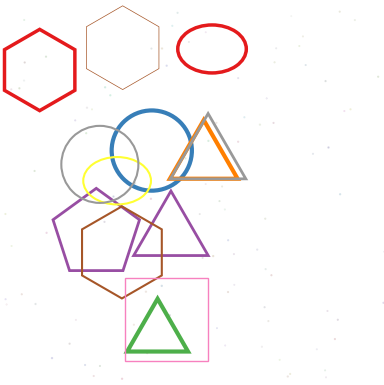[{"shape": "hexagon", "thickness": 2.5, "radius": 0.53, "center": [0.103, 0.818]}, {"shape": "oval", "thickness": 2.5, "radius": 0.45, "center": [0.551, 0.873]}, {"shape": "circle", "thickness": 3, "radius": 0.52, "center": [0.394, 0.609]}, {"shape": "triangle", "thickness": 3, "radius": 0.46, "center": [0.409, 0.133]}, {"shape": "pentagon", "thickness": 2, "radius": 0.59, "center": [0.25, 0.393]}, {"shape": "triangle", "thickness": 2, "radius": 0.56, "center": [0.444, 0.392]}, {"shape": "triangle", "thickness": 3, "radius": 0.51, "center": [0.529, 0.587]}, {"shape": "oval", "thickness": 1.5, "radius": 0.44, "center": [0.304, 0.531]}, {"shape": "hexagon", "thickness": 1.5, "radius": 0.6, "center": [0.317, 0.344]}, {"shape": "hexagon", "thickness": 0.5, "radius": 0.54, "center": [0.319, 0.876]}, {"shape": "square", "thickness": 1, "radius": 0.54, "center": [0.432, 0.17]}, {"shape": "triangle", "thickness": 2, "radius": 0.57, "center": [0.541, 0.592]}, {"shape": "circle", "thickness": 1.5, "radius": 0.5, "center": [0.259, 0.573]}]